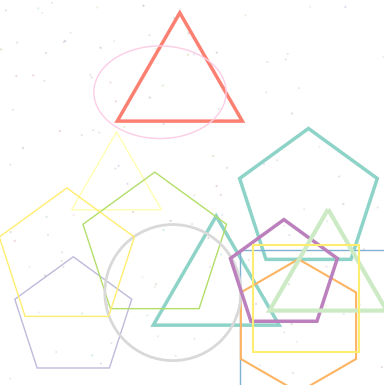[{"shape": "pentagon", "thickness": 2.5, "radius": 0.94, "center": [0.801, 0.478]}, {"shape": "triangle", "thickness": 2.5, "radius": 0.94, "center": [0.562, 0.25]}, {"shape": "triangle", "thickness": 1, "radius": 0.67, "center": [0.303, 0.523]}, {"shape": "pentagon", "thickness": 1, "radius": 0.8, "center": [0.19, 0.173]}, {"shape": "triangle", "thickness": 2.5, "radius": 0.94, "center": [0.467, 0.779]}, {"shape": "square", "thickness": 1, "radius": 0.98, "center": [0.821, 0.153]}, {"shape": "hexagon", "thickness": 1.5, "radius": 0.86, "center": [0.775, 0.154]}, {"shape": "pentagon", "thickness": 1, "radius": 0.98, "center": [0.402, 0.357]}, {"shape": "oval", "thickness": 1, "radius": 0.86, "center": [0.416, 0.76]}, {"shape": "circle", "thickness": 2, "radius": 0.88, "center": [0.449, 0.24]}, {"shape": "pentagon", "thickness": 2.5, "radius": 0.73, "center": [0.737, 0.284]}, {"shape": "triangle", "thickness": 3, "radius": 0.88, "center": [0.852, 0.281]}, {"shape": "square", "thickness": 1.5, "radius": 0.69, "center": [0.795, 0.225]}, {"shape": "pentagon", "thickness": 1, "radius": 0.92, "center": [0.174, 0.327]}]